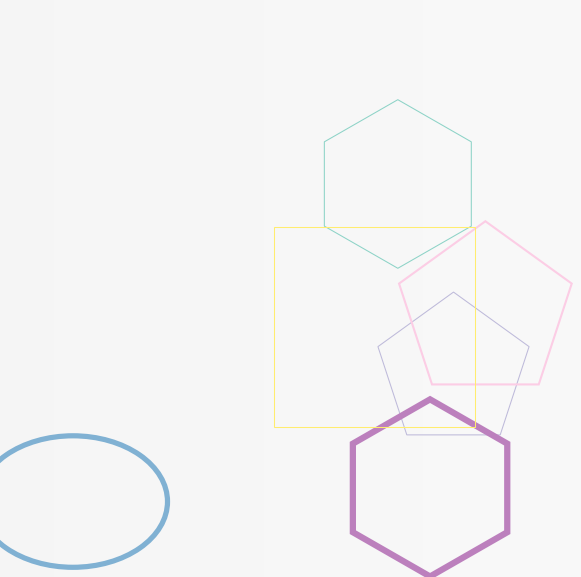[{"shape": "hexagon", "thickness": 0.5, "radius": 0.73, "center": [0.684, 0.681]}, {"shape": "pentagon", "thickness": 0.5, "radius": 0.68, "center": [0.78, 0.357]}, {"shape": "oval", "thickness": 2.5, "radius": 0.81, "center": [0.126, 0.131]}, {"shape": "pentagon", "thickness": 1, "radius": 0.78, "center": [0.835, 0.46]}, {"shape": "hexagon", "thickness": 3, "radius": 0.77, "center": [0.74, 0.154]}, {"shape": "square", "thickness": 0.5, "radius": 0.86, "center": [0.645, 0.433]}]